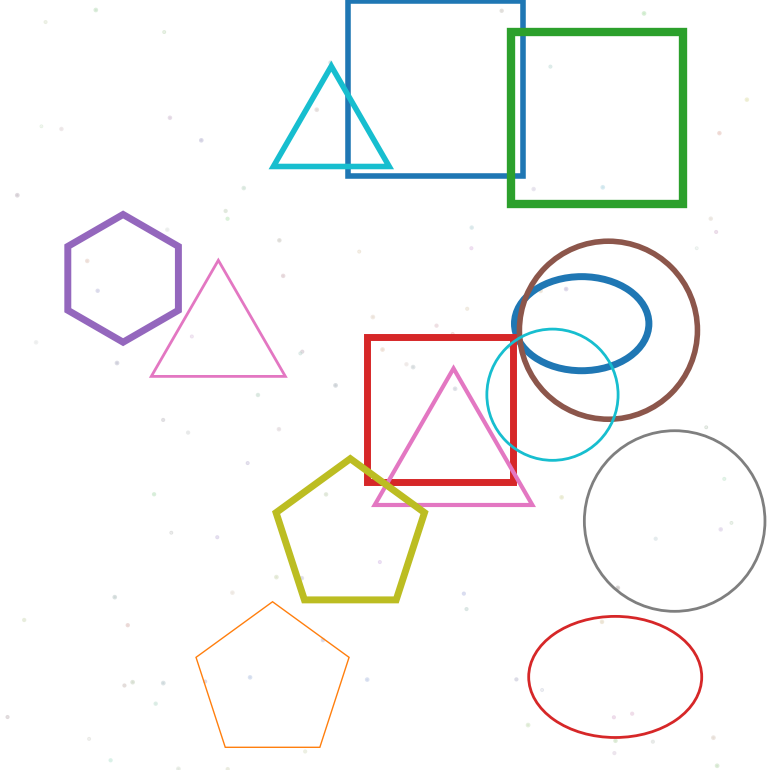[{"shape": "square", "thickness": 2, "radius": 0.57, "center": [0.565, 0.885]}, {"shape": "oval", "thickness": 2.5, "radius": 0.44, "center": [0.755, 0.58]}, {"shape": "pentagon", "thickness": 0.5, "radius": 0.52, "center": [0.354, 0.114]}, {"shape": "square", "thickness": 3, "radius": 0.56, "center": [0.775, 0.847]}, {"shape": "oval", "thickness": 1, "radius": 0.56, "center": [0.799, 0.121]}, {"shape": "square", "thickness": 2.5, "radius": 0.47, "center": [0.571, 0.468]}, {"shape": "hexagon", "thickness": 2.5, "radius": 0.41, "center": [0.16, 0.639]}, {"shape": "circle", "thickness": 2, "radius": 0.58, "center": [0.79, 0.571]}, {"shape": "triangle", "thickness": 1.5, "radius": 0.59, "center": [0.589, 0.403]}, {"shape": "triangle", "thickness": 1, "radius": 0.5, "center": [0.284, 0.561]}, {"shape": "circle", "thickness": 1, "radius": 0.59, "center": [0.876, 0.323]}, {"shape": "pentagon", "thickness": 2.5, "radius": 0.51, "center": [0.455, 0.303]}, {"shape": "circle", "thickness": 1, "radius": 0.43, "center": [0.718, 0.487]}, {"shape": "triangle", "thickness": 2, "radius": 0.43, "center": [0.43, 0.827]}]